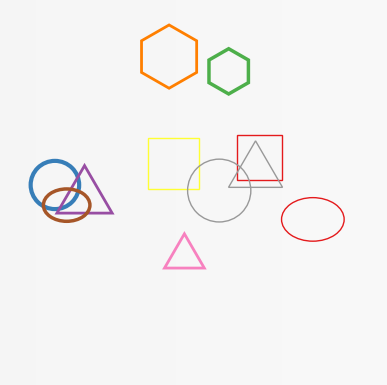[{"shape": "square", "thickness": 1, "radius": 0.29, "center": [0.669, 0.591]}, {"shape": "oval", "thickness": 1, "radius": 0.4, "center": [0.807, 0.43]}, {"shape": "circle", "thickness": 3, "radius": 0.31, "center": [0.142, 0.52]}, {"shape": "hexagon", "thickness": 2.5, "radius": 0.29, "center": [0.59, 0.815]}, {"shape": "triangle", "thickness": 2, "radius": 0.41, "center": [0.218, 0.488]}, {"shape": "hexagon", "thickness": 2, "radius": 0.41, "center": [0.436, 0.853]}, {"shape": "square", "thickness": 1, "radius": 0.33, "center": [0.448, 0.576]}, {"shape": "oval", "thickness": 2.5, "radius": 0.3, "center": [0.172, 0.467]}, {"shape": "triangle", "thickness": 2, "radius": 0.3, "center": [0.476, 0.333]}, {"shape": "circle", "thickness": 1, "radius": 0.41, "center": [0.566, 0.505]}, {"shape": "triangle", "thickness": 1, "radius": 0.4, "center": [0.659, 0.554]}]